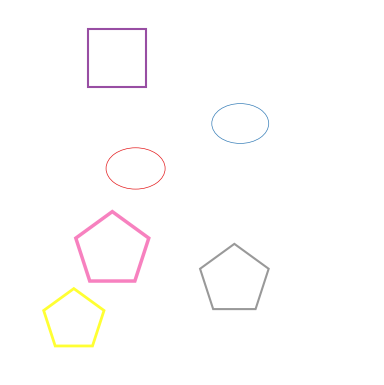[{"shape": "oval", "thickness": 0.5, "radius": 0.38, "center": [0.352, 0.562]}, {"shape": "oval", "thickness": 0.5, "radius": 0.37, "center": [0.624, 0.679]}, {"shape": "square", "thickness": 1.5, "radius": 0.37, "center": [0.304, 0.849]}, {"shape": "pentagon", "thickness": 2, "radius": 0.41, "center": [0.192, 0.168]}, {"shape": "pentagon", "thickness": 2.5, "radius": 0.5, "center": [0.292, 0.351]}, {"shape": "pentagon", "thickness": 1.5, "radius": 0.47, "center": [0.609, 0.273]}]